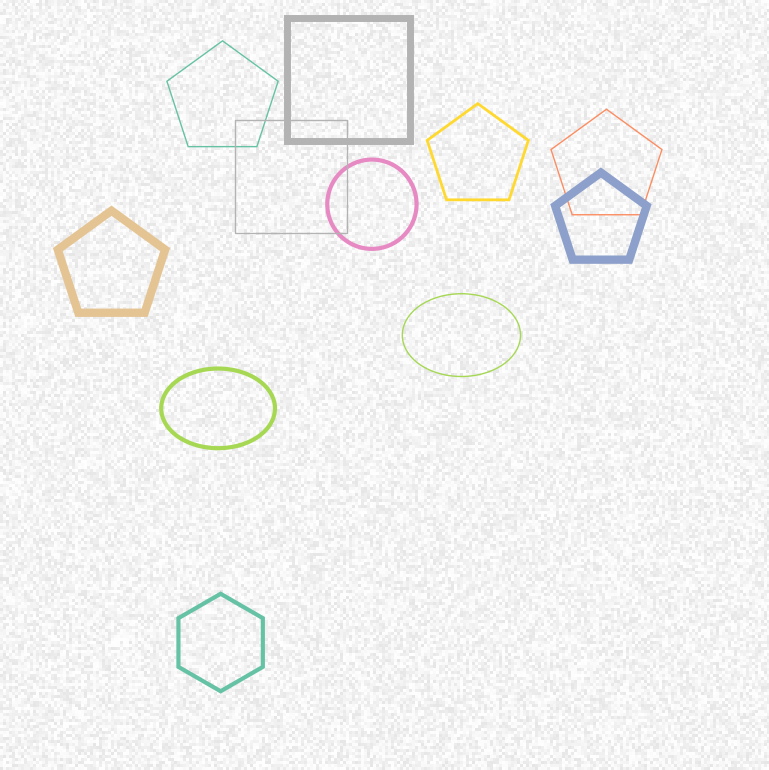[{"shape": "hexagon", "thickness": 1.5, "radius": 0.32, "center": [0.287, 0.166]}, {"shape": "pentagon", "thickness": 0.5, "radius": 0.38, "center": [0.289, 0.871]}, {"shape": "pentagon", "thickness": 0.5, "radius": 0.38, "center": [0.788, 0.782]}, {"shape": "pentagon", "thickness": 3, "radius": 0.31, "center": [0.78, 0.713]}, {"shape": "circle", "thickness": 1.5, "radius": 0.29, "center": [0.483, 0.735]}, {"shape": "oval", "thickness": 0.5, "radius": 0.38, "center": [0.599, 0.565]}, {"shape": "oval", "thickness": 1.5, "radius": 0.37, "center": [0.283, 0.47]}, {"shape": "pentagon", "thickness": 1, "radius": 0.35, "center": [0.62, 0.796]}, {"shape": "pentagon", "thickness": 3, "radius": 0.37, "center": [0.145, 0.653]}, {"shape": "square", "thickness": 0.5, "radius": 0.37, "center": [0.378, 0.771]}, {"shape": "square", "thickness": 2.5, "radius": 0.4, "center": [0.453, 0.897]}]